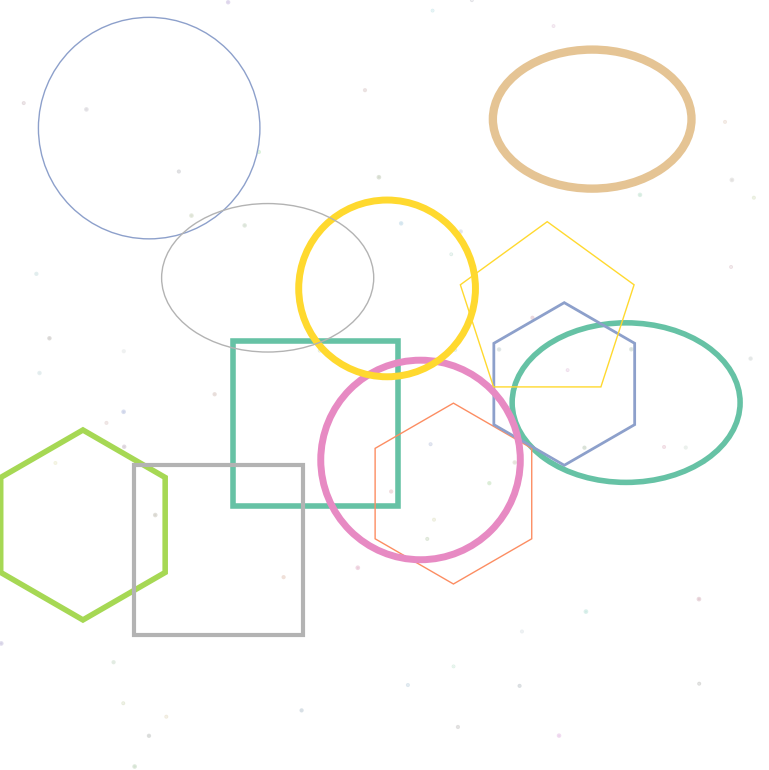[{"shape": "square", "thickness": 2, "radius": 0.54, "center": [0.41, 0.45]}, {"shape": "oval", "thickness": 2, "radius": 0.74, "center": [0.813, 0.477]}, {"shape": "hexagon", "thickness": 0.5, "radius": 0.59, "center": [0.589, 0.359]}, {"shape": "hexagon", "thickness": 1, "radius": 0.53, "center": [0.733, 0.501]}, {"shape": "circle", "thickness": 0.5, "radius": 0.72, "center": [0.194, 0.834]}, {"shape": "circle", "thickness": 2.5, "radius": 0.65, "center": [0.546, 0.403]}, {"shape": "hexagon", "thickness": 2, "radius": 0.62, "center": [0.108, 0.318]}, {"shape": "circle", "thickness": 2.5, "radius": 0.57, "center": [0.503, 0.625]}, {"shape": "pentagon", "thickness": 0.5, "radius": 0.59, "center": [0.711, 0.593]}, {"shape": "oval", "thickness": 3, "radius": 0.64, "center": [0.769, 0.845]}, {"shape": "oval", "thickness": 0.5, "radius": 0.69, "center": [0.348, 0.639]}, {"shape": "square", "thickness": 1.5, "radius": 0.55, "center": [0.283, 0.286]}]